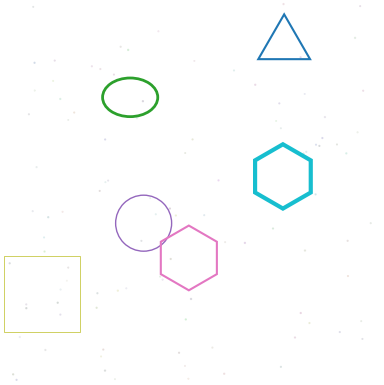[{"shape": "triangle", "thickness": 1.5, "radius": 0.39, "center": [0.738, 0.885]}, {"shape": "oval", "thickness": 2, "radius": 0.36, "center": [0.338, 0.747]}, {"shape": "circle", "thickness": 1, "radius": 0.36, "center": [0.373, 0.42]}, {"shape": "hexagon", "thickness": 1.5, "radius": 0.42, "center": [0.491, 0.33]}, {"shape": "square", "thickness": 0.5, "radius": 0.49, "center": [0.11, 0.236]}, {"shape": "hexagon", "thickness": 3, "radius": 0.42, "center": [0.735, 0.542]}]